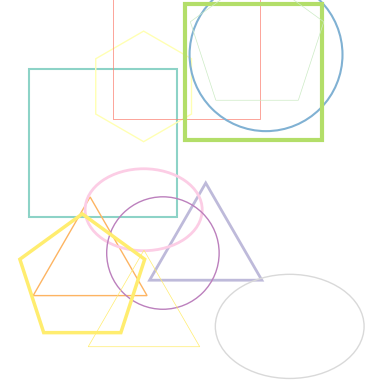[{"shape": "square", "thickness": 1.5, "radius": 0.96, "center": [0.267, 0.629]}, {"shape": "hexagon", "thickness": 1, "radius": 0.72, "center": [0.373, 0.776]}, {"shape": "triangle", "thickness": 2, "radius": 0.84, "center": [0.534, 0.356]}, {"shape": "square", "thickness": 0.5, "radius": 0.95, "center": [0.485, 0.88]}, {"shape": "circle", "thickness": 1.5, "radius": 0.99, "center": [0.691, 0.858]}, {"shape": "triangle", "thickness": 1, "radius": 0.85, "center": [0.234, 0.318]}, {"shape": "square", "thickness": 3, "radius": 0.89, "center": [0.658, 0.813]}, {"shape": "oval", "thickness": 2, "radius": 0.76, "center": [0.373, 0.455]}, {"shape": "oval", "thickness": 1, "radius": 0.97, "center": [0.752, 0.152]}, {"shape": "circle", "thickness": 1, "radius": 0.73, "center": [0.423, 0.343]}, {"shape": "pentagon", "thickness": 0.5, "radius": 0.91, "center": [0.668, 0.887]}, {"shape": "pentagon", "thickness": 2.5, "radius": 0.85, "center": [0.214, 0.274]}, {"shape": "triangle", "thickness": 0.5, "radius": 0.84, "center": [0.374, 0.183]}]